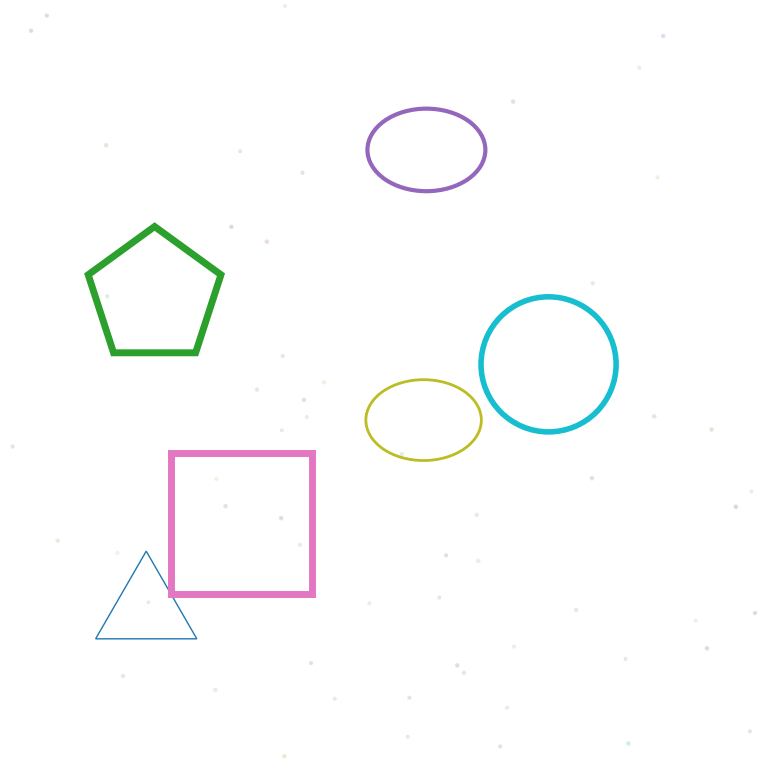[{"shape": "triangle", "thickness": 0.5, "radius": 0.38, "center": [0.19, 0.208]}, {"shape": "pentagon", "thickness": 2.5, "radius": 0.45, "center": [0.201, 0.615]}, {"shape": "oval", "thickness": 1.5, "radius": 0.38, "center": [0.554, 0.805]}, {"shape": "square", "thickness": 2.5, "radius": 0.46, "center": [0.313, 0.32]}, {"shape": "oval", "thickness": 1, "radius": 0.37, "center": [0.55, 0.454]}, {"shape": "circle", "thickness": 2, "radius": 0.44, "center": [0.712, 0.527]}]